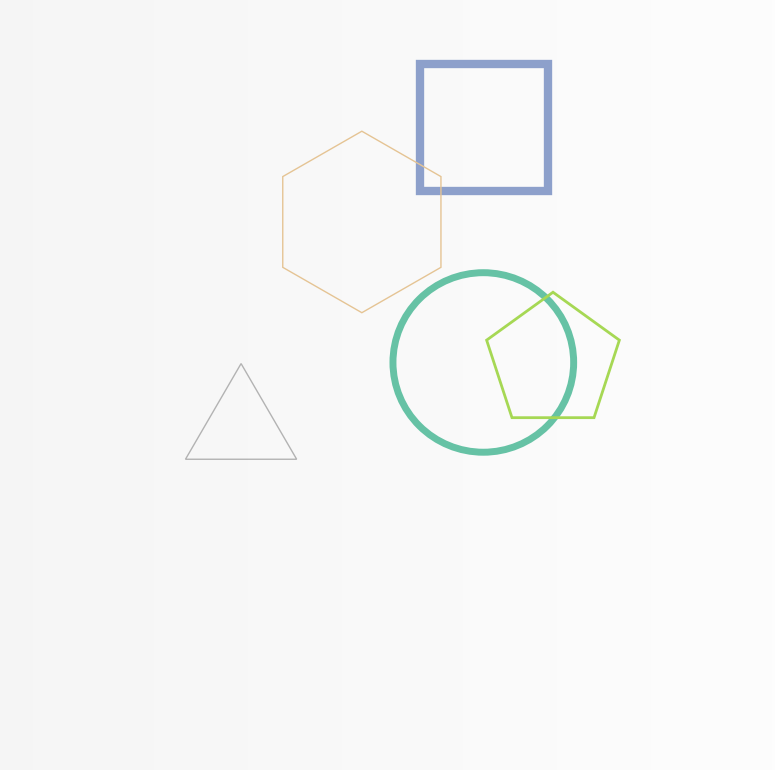[{"shape": "circle", "thickness": 2.5, "radius": 0.58, "center": [0.624, 0.529]}, {"shape": "square", "thickness": 3, "radius": 0.41, "center": [0.625, 0.834]}, {"shape": "pentagon", "thickness": 1, "radius": 0.45, "center": [0.714, 0.53]}, {"shape": "hexagon", "thickness": 0.5, "radius": 0.59, "center": [0.467, 0.712]}, {"shape": "triangle", "thickness": 0.5, "radius": 0.41, "center": [0.311, 0.445]}]